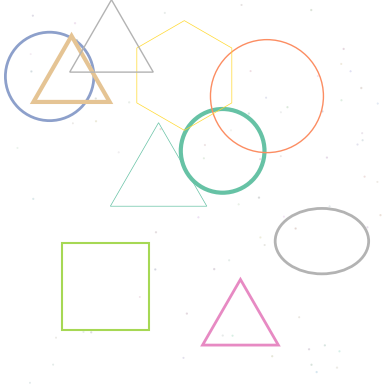[{"shape": "triangle", "thickness": 0.5, "radius": 0.72, "center": [0.412, 0.537]}, {"shape": "circle", "thickness": 3, "radius": 0.54, "center": [0.578, 0.608]}, {"shape": "circle", "thickness": 1, "radius": 0.73, "center": [0.693, 0.75]}, {"shape": "circle", "thickness": 2, "radius": 0.57, "center": [0.129, 0.801]}, {"shape": "triangle", "thickness": 2, "radius": 0.57, "center": [0.625, 0.16]}, {"shape": "square", "thickness": 1.5, "radius": 0.57, "center": [0.275, 0.255]}, {"shape": "hexagon", "thickness": 0.5, "radius": 0.71, "center": [0.479, 0.804]}, {"shape": "triangle", "thickness": 3, "radius": 0.57, "center": [0.186, 0.792]}, {"shape": "oval", "thickness": 2, "radius": 0.61, "center": [0.836, 0.374]}, {"shape": "triangle", "thickness": 1, "radius": 0.63, "center": [0.29, 0.875]}]